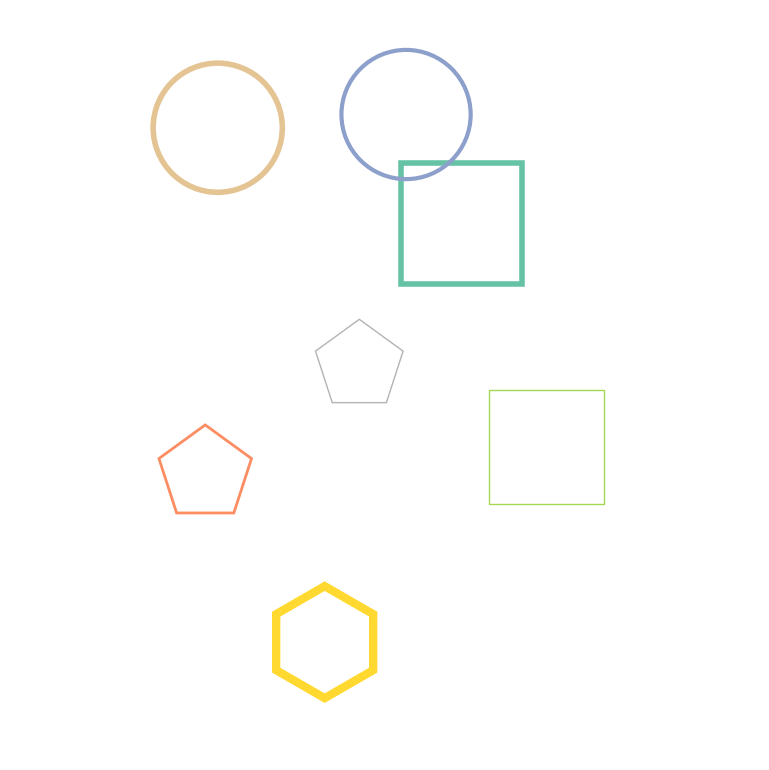[{"shape": "square", "thickness": 2, "radius": 0.39, "center": [0.6, 0.71]}, {"shape": "pentagon", "thickness": 1, "radius": 0.32, "center": [0.267, 0.385]}, {"shape": "circle", "thickness": 1.5, "radius": 0.42, "center": [0.527, 0.851]}, {"shape": "square", "thickness": 0.5, "radius": 0.37, "center": [0.71, 0.419]}, {"shape": "hexagon", "thickness": 3, "radius": 0.36, "center": [0.422, 0.166]}, {"shape": "circle", "thickness": 2, "radius": 0.42, "center": [0.283, 0.834]}, {"shape": "pentagon", "thickness": 0.5, "radius": 0.3, "center": [0.467, 0.525]}]